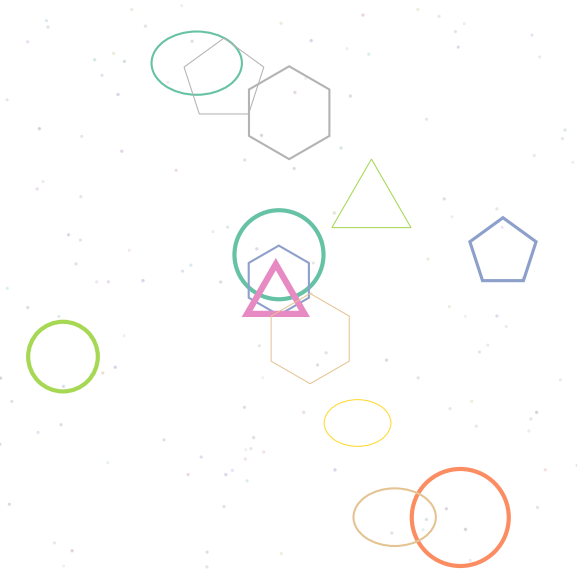[{"shape": "oval", "thickness": 1, "radius": 0.39, "center": [0.341, 0.89]}, {"shape": "circle", "thickness": 2, "radius": 0.39, "center": [0.483, 0.558]}, {"shape": "circle", "thickness": 2, "radius": 0.42, "center": [0.797, 0.103]}, {"shape": "pentagon", "thickness": 1.5, "radius": 0.3, "center": [0.871, 0.562]}, {"shape": "hexagon", "thickness": 1, "radius": 0.3, "center": [0.483, 0.514]}, {"shape": "triangle", "thickness": 3, "radius": 0.29, "center": [0.478, 0.484]}, {"shape": "triangle", "thickness": 0.5, "radius": 0.4, "center": [0.643, 0.645]}, {"shape": "circle", "thickness": 2, "radius": 0.3, "center": [0.109, 0.382]}, {"shape": "oval", "thickness": 0.5, "radius": 0.29, "center": [0.619, 0.267]}, {"shape": "oval", "thickness": 1, "radius": 0.36, "center": [0.683, 0.104]}, {"shape": "hexagon", "thickness": 0.5, "radius": 0.39, "center": [0.537, 0.413]}, {"shape": "pentagon", "thickness": 0.5, "radius": 0.36, "center": [0.388, 0.861]}, {"shape": "hexagon", "thickness": 1, "radius": 0.4, "center": [0.501, 0.804]}]